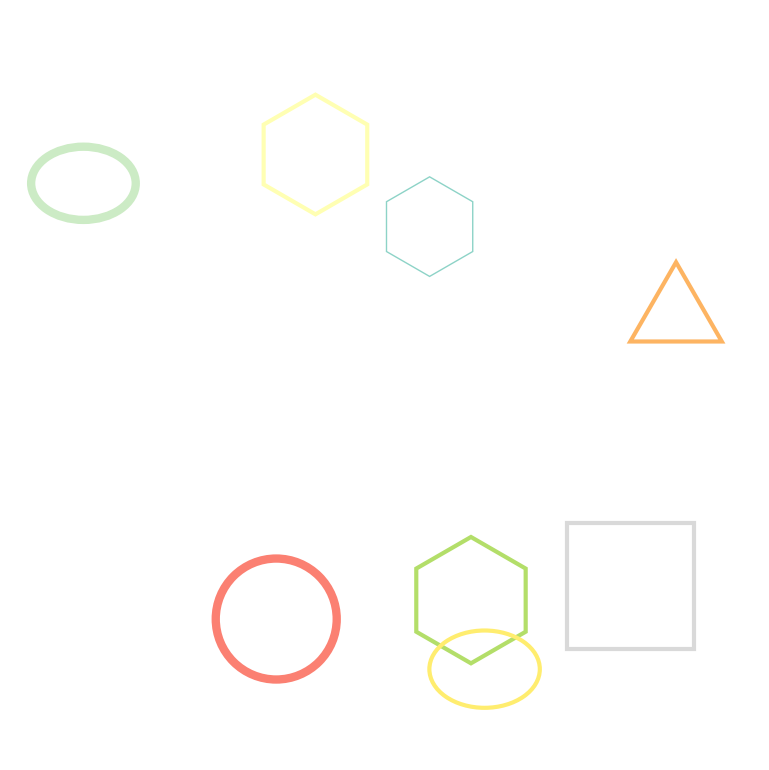[{"shape": "hexagon", "thickness": 0.5, "radius": 0.32, "center": [0.558, 0.706]}, {"shape": "hexagon", "thickness": 1.5, "radius": 0.39, "center": [0.41, 0.799]}, {"shape": "circle", "thickness": 3, "radius": 0.39, "center": [0.359, 0.196]}, {"shape": "triangle", "thickness": 1.5, "radius": 0.34, "center": [0.878, 0.591]}, {"shape": "hexagon", "thickness": 1.5, "radius": 0.41, "center": [0.612, 0.221]}, {"shape": "square", "thickness": 1.5, "radius": 0.41, "center": [0.819, 0.239]}, {"shape": "oval", "thickness": 3, "radius": 0.34, "center": [0.108, 0.762]}, {"shape": "oval", "thickness": 1.5, "radius": 0.36, "center": [0.629, 0.131]}]